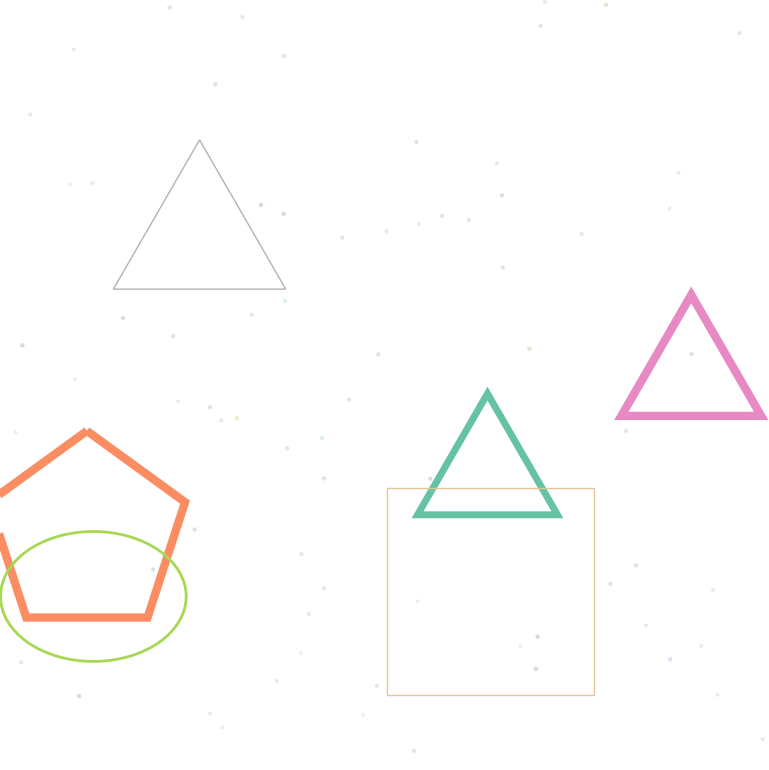[{"shape": "triangle", "thickness": 2.5, "radius": 0.52, "center": [0.633, 0.384]}, {"shape": "pentagon", "thickness": 3, "radius": 0.67, "center": [0.113, 0.306]}, {"shape": "triangle", "thickness": 3, "radius": 0.52, "center": [0.898, 0.512]}, {"shape": "oval", "thickness": 1, "radius": 0.6, "center": [0.121, 0.225]}, {"shape": "square", "thickness": 0.5, "radius": 0.67, "center": [0.637, 0.232]}, {"shape": "triangle", "thickness": 0.5, "radius": 0.65, "center": [0.259, 0.689]}]